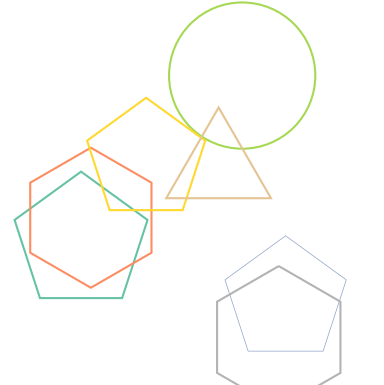[{"shape": "pentagon", "thickness": 1.5, "radius": 0.91, "center": [0.211, 0.373]}, {"shape": "hexagon", "thickness": 1.5, "radius": 0.91, "center": [0.236, 0.434]}, {"shape": "pentagon", "thickness": 0.5, "radius": 0.83, "center": [0.742, 0.222]}, {"shape": "circle", "thickness": 1.5, "radius": 0.95, "center": [0.629, 0.804]}, {"shape": "pentagon", "thickness": 1.5, "radius": 0.81, "center": [0.38, 0.585]}, {"shape": "triangle", "thickness": 1.5, "radius": 0.79, "center": [0.568, 0.564]}, {"shape": "hexagon", "thickness": 1.5, "radius": 0.92, "center": [0.724, 0.124]}]